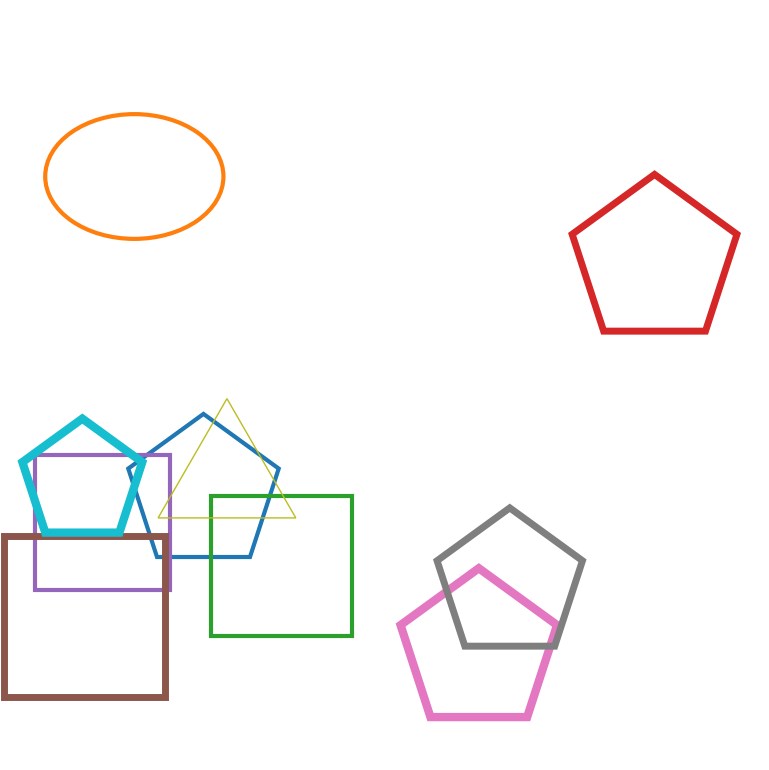[{"shape": "pentagon", "thickness": 1.5, "radius": 0.51, "center": [0.264, 0.36]}, {"shape": "oval", "thickness": 1.5, "radius": 0.58, "center": [0.174, 0.771]}, {"shape": "square", "thickness": 1.5, "radius": 0.45, "center": [0.366, 0.265]}, {"shape": "pentagon", "thickness": 2.5, "radius": 0.56, "center": [0.85, 0.661]}, {"shape": "square", "thickness": 1.5, "radius": 0.44, "center": [0.133, 0.321]}, {"shape": "square", "thickness": 2.5, "radius": 0.52, "center": [0.11, 0.199]}, {"shape": "pentagon", "thickness": 3, "radius": 0.53, "center": [0.622, 0.155]}, {"shape": "pentagon", "thickness": 2.5, "radius": 0.5, "center": [0.662, 0.241]}, {"shape": "triangle", "thickness": 0.5, "radius": 0.52, "center": [0.295, 0.379]}, {"shape": "pentagon", "thickness": 3, "radius": 0.41, "center": [0.107, 0.374]}]